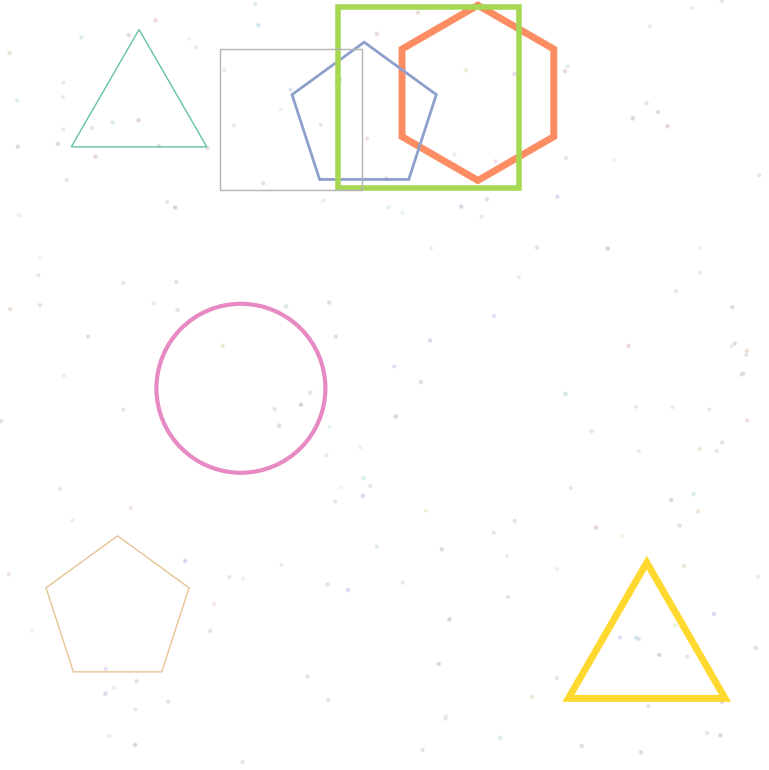[{"shape": "triangle", "thickness": 0.5, "radius": 0.51, "center": [0.181, 0.86]}, {"shape": "hexagon", "thickness": 2.5, "radius": 0.57, "center": [0.621, 0.879]}, {"shape": "pentagon", "thickness": 1, "radius": 0.49, "center": [0.473, 0.847]}, {"shape": "circle", "thickness": 1.5, "radius": 0.55, "center": [0.313, 0.496]}, {"shape": "square", "thickness": 2, "radius": 0.59, "center": [0.557, 0.874]}, {"shape": "triangle", "thickness": 2.5, "radius": 0.59, "center": [0.84, 0.152]}, {"shape": "pentagon", "thickness": 0.5, "radius": 0.49, "center": [0.153, 0.206]}, {"shape": "square", "thickness": 0.5, "radius": 0.46, "center": [0.378, 0.845]}]